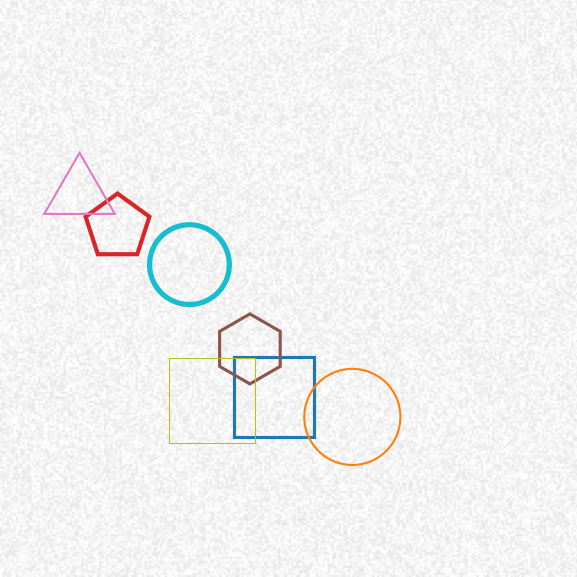[{"shape": "square", "thickness": 1.5, "radius": 0.35, "center": [0.475, 0.312]}, {"shape": "circle", "thickness": 1, "radius": 0.42, "center": [0.61, 0.277]}, {"shape": "pentagon", "thickness": 2, "radius": 0.29, "center": [0.204, 0.606]}, {"shape": "hexagon", "thickness": 1.5, "radius": 0.3, "center": [0.433, 0.395]}, {"shape": "triangle", "thickness": 1, "radius": 0.35, "center": [0.138, 0.664]}, {"shape": "square", "thickness": 0.5, "radius": 0.37, "center": [0.367, 0.306]}, {"shape": "circle", "thickness": 2.5, "radius": 0.35, "center": [0.328, 0.541]}]